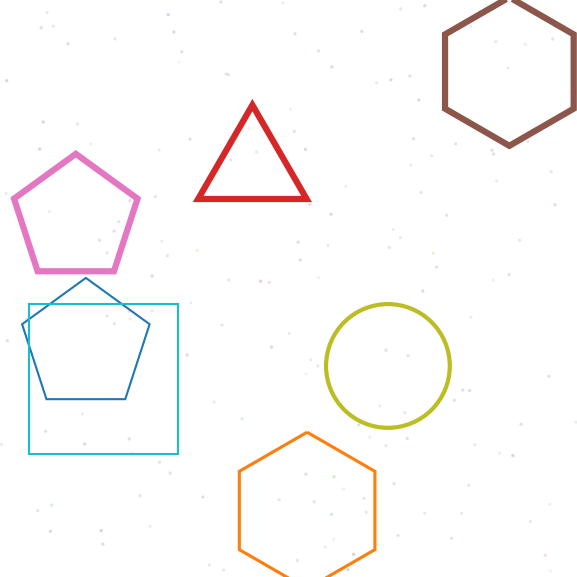[{"shape": "pentagon", "thickness": 1, "radius": 0.58, "center": [0.149, 0.402]}, {"shape": "hexagon", "thickness": 1.5, "radius": 0.68, "center": [0.532, 0.115]}, {"shape": "triangle", "thickness": 3, "radius": 0.54, "center": [0.437, 0.709]}, {"shape": "hexagon", "thickness": 3, "radius": 0.64, "center": [0.882, 0.875]}, {"shape": "pentagon", "thickness": 3, "radius": 0.56, "center": [0.131, 0.62]}, {"shape": "circle", "thickness": 2, "radius": 0.54, "center": [0.672, 0.365]}, {"shape": "square", "thickness": 1, "radius": 0.65, "center": [0.179, 0.343]}]